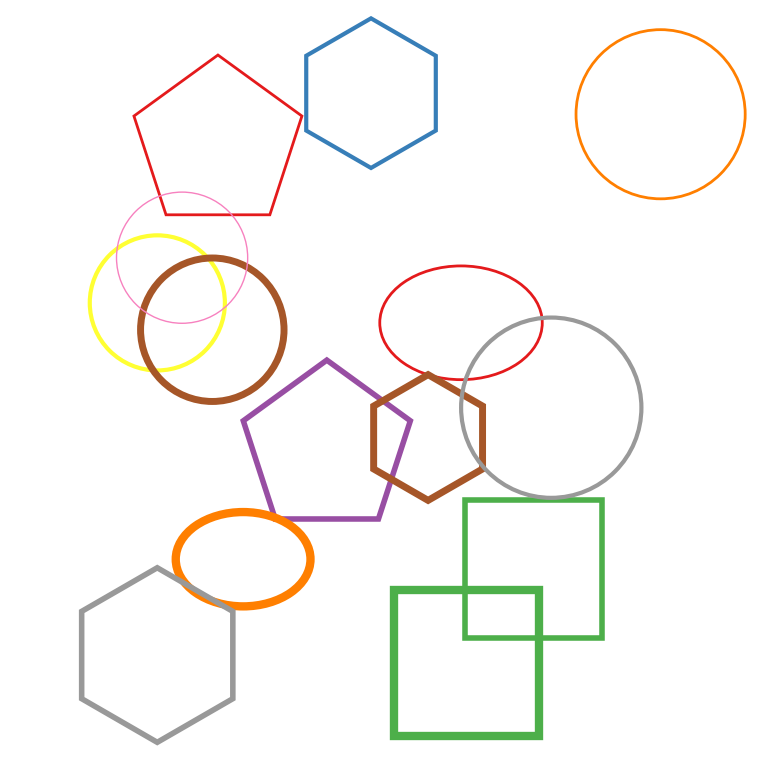[{"shape": "oval", "thickness": 1, "radius": 0.53, "center": [0.599, 0.581]}, {"shape": "pentagon", "thickness": 1, "radius": 0.57, "center": [0.283, 0.814]}, {"shape": "hexagon", "thickness": 1.5, "radius": 0.49, "center": [0.482, 0.879]}, {"shape": "square", "thickness": 2, "radius": 0.45, "center": [0.693, 0.261]}, {"shape": "square", "thickness": 3, "radius": 0.47, "center": [0.606, 0.139]}, {"shape": "pentagon", "thickness": 2, "radius": 0.57, "center": [0.424, 0.418]}, {"shape": "oval", "thickness": 3, "radius": 0.44, "center": [0.316, 0.274]}, {"shape": "circle", "thickness": 1, "radius": 0.55, "center": [0.858, 0.852]}, {"shape": "circle", "thickness": 1.5, "radius": 0.44, "center": [0.204, 0.607]}, {"shape": "hexagon", "thickness": 2.5, "radius": 0.41, "center": [0.556, 0.432]}, {"shape": "circle", "thickness": 2.5, "radius": 0.47, "center": [0.276, 0.572]}, {"shape": "circle", "thickness": 0.5, "radius": 0.43, "center": [0.236, 0.665]}, {"shape": "hexagon", "thickness": 2, "radius": 0.57, "center": [0.204, 0.149]}, {"shape": "circle", "thickness": 1.5, "radius": 0.59, "center": [0.716, 0.471]}]